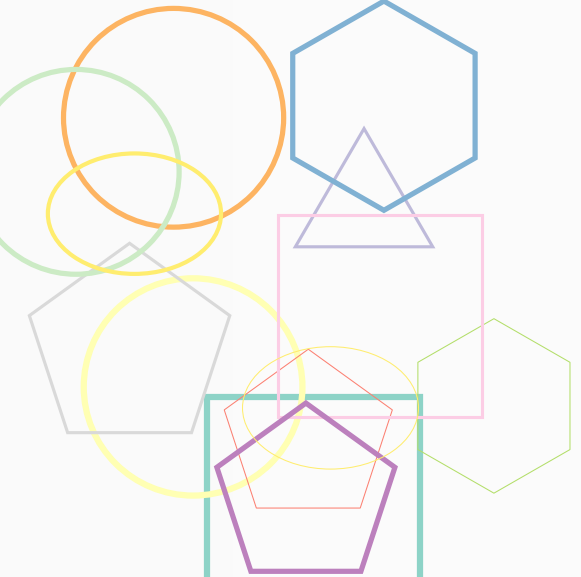[{"shape": "square", "thickness": 3, "radius": 0.92, "center": [0.539, 0.129]}, {"shape": "circle", "thickness": 3, "radius": 0.94, "center": [0.332, 0.329]}, {"shape": "triangle", "thickness": 1.5, "radius": 0.68, "center": [0.626, 0.64]}, {"shape": "pentagon", "thickness": 0.5, "radius": 0.76, "center": [0.53, 0.242]}, {"shape": "hexagon", "thickness": 2.5, "radius": 0.91, "center": [0.661, 0.816]}, {"shape": "circle", "thickness": 2.5, "radius": 0.95, "center": [0.299, 0.795]}, {"shape": "hexagon", "thickness": 0.5, "radius": 0.76, "center": [0.85, 0.296]}, {"shape": "square", "thickness": 1.5, "radius": 0.87, "center": [0.654, 0.452]}, {"shape": "pentagon", "thickness": 1.5, "radius": 0.91, "center": [0.223, 0.397]}, {"shape": "pentagon", "thickness": 2.5, "radius": 0.81, "center": [0.526, 0.14]}, {"shape": "circle", "thickness": 2.5, "radius": 0.89, "center": [0.131, 0.702]}, {"shape": "oval", "thickness": 2, "radius": 0.74, "center": [0.231, 0.629]}, {"shape": "oval", "thickness": 0.5, "radius": 0.76, "center": [0.569, 0.293]}]